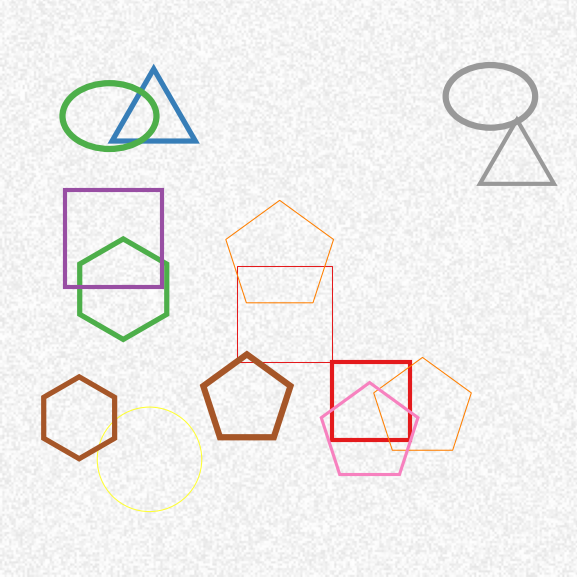[{"shape": "square", "thickness": 2, "radius": 0.34, "center": [0.643, 0.305]}, {"shape": "square", "thickness": 0.5, "radius": 0.41, "center": [0.492, 0.455]}, {"shape": "triangle", "thickness": 2.5, "radius": 0.42, "center": [0.266, 0.797]}, {"shape": "hexagon", "thickness": 2.5, "radius": 0.44, "center": [0.213, 0.498]}, {"shape": "oval", "thickness": 3, "radius": 0.41, "center": [0.19, 0.798]}, {"shape": "square", "thickness": 2, "radius": 0.42, "center": [0.197, 0.586]}, {"shape": "pentagon", "thickness": 0.5, "radius": 0.44, "center": [0.732, 0.291]}, {"shape": "pentagon", "thickness": 0.5, "radius": 0.49, "center": [0.484, 0.554]}, {"shape": "circle", "thickness": 0.5, "radius": 0.45, "center": [0.259, 0.204]}, {"shape": "hexagon", "thickness": 2.5, "radius": 0.35, "center": [0.137, 0.276]}, {"shape": "pentagon", "thickness": 3, "radius": 0.4, "center": [0.428, 0.306]}, {"shape": "pentagon", "thickness": 1.5, "radius": 0.44, "center": [0.64, 0.249]}, {"shape": "triangle", "thickness": 2, "radius": 0.37, "center": [0.895, 0.718]}, {"shape": "oval", "thickness": 3, "radius": 0.39, "center": [0.849, 0.832]}]